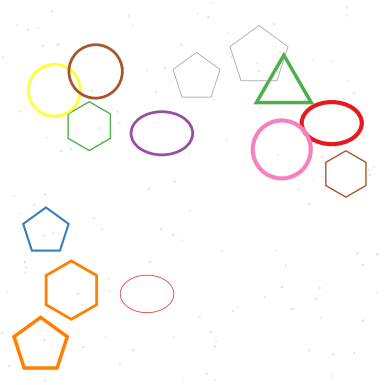[{"shape": "oval", "thickness": 0.5, "radius": 0.35, "center": [0.382, 0.237]}, {"shape": "oval", "thickness": 3, "radius": 0.39, "center": [0.862, 0.68]}, {"shape": "pentagon", "thickness": 1.5, "radius": 0.31, "center": [0.119, 0.399]}, {"shape": "hexagon", "thickness": 1, "radius": 0.32, "center": [0.232, 0.672]}, {"shape": "triangle", "thickness": 2.5, "radius": 0.41, "center": [0.737, 0.775]}, {"shape": "oval", "thickness": 2, "radius": 0.4, "center": [0.42, 0.654]}, {"shape": "pentagon", "thickness": 2.5, "radius": 0.36, "center": [0.106, 0.103]}, {"shape": "hexagon", "thickness": 2, "radius": 0.38, "center": [0.185, 0.247]}, {"shape": "circle", "thickness": 2, "radius": 0.34, "center": [0.141, 0.766]}, {"shape": "circle", "thickness": 2, "radius": 0.35, "center": [0.248, 0.814]}, {"shape": "hexagon", "thickness": 1, "radius": 0.3, "center": [0.898, 0.548]}, {"shape": "circle", "thickness": 3, "radius": 0.38, "center": [0.732, 0.612]}, {"shape": "pentagon", "thickness": 0.5, "radius": 0.32, "center": [0.511, 0.8]}, {"shape": "pentagon", "thickness": 0.5, "radius": 0.4, "center": [0.673, 0.854]}]